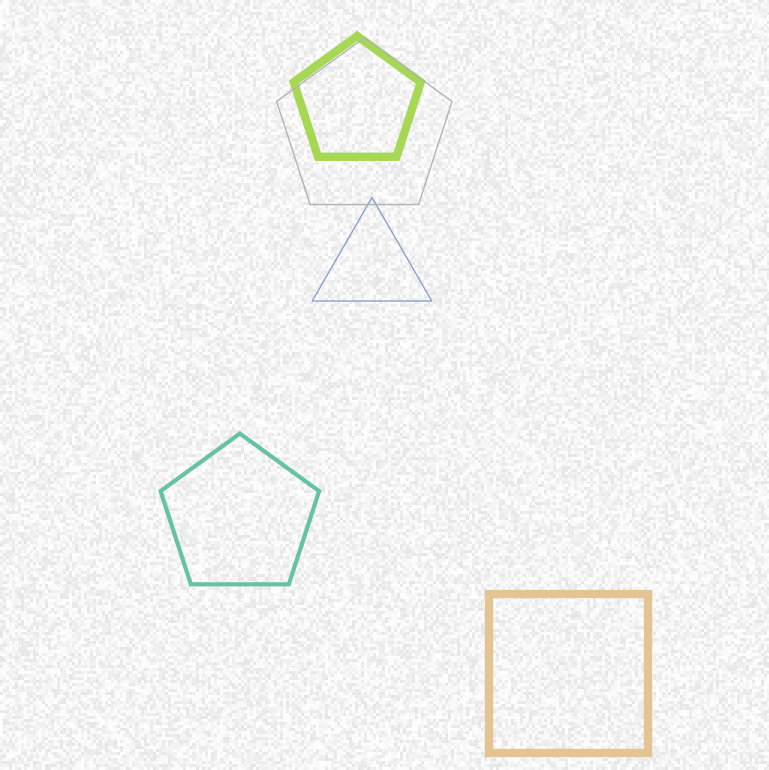[{"shape": "pentagon", "thickness": 1.5, "radius": 0.54, "center": [0.311, 0.329]}, {"shape": "triangle", "thickness": 0.5, "radius": 0.45, "center": [0.483, 0.654]}, {"shape": "pentagon", "thickness": 3, "radius": 0.43, "center": [0.464, 0.867]}, {"shape": "square", "thickness": 3, "radius": 0.52, "center": [0.738, 0.125]}, {"shape": "pentagon", "thickness": 0.5, "radius": 0.6, "center": [0.473, 0.831]}]